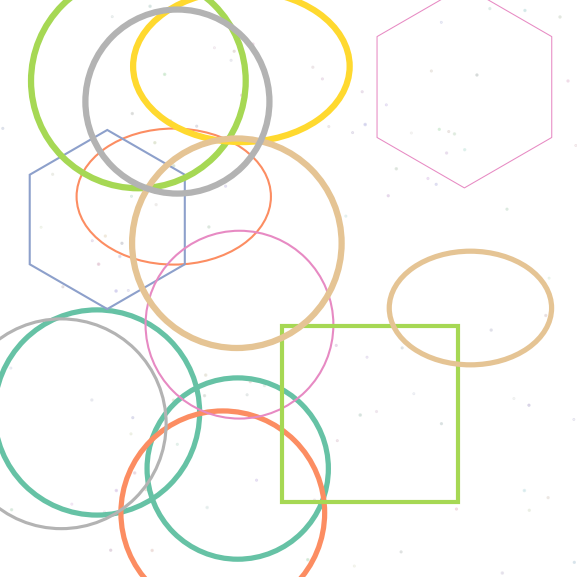[{"shape": "circle", "thickness": 2.5, "radius": 0.78, "center": [0.412, 0.188]}, {"shape": "circle", "thickness": 2.5, "radius": 0.89, "center": [0.168, 0.285]}, {"shape": "oval", "thickness": 1, "radius": 0.84, "center": [0.301, 0.659]}, {"shape": "circle", "thickness": 2.5, "radius": 0.88, "center": [0.386, 0.111]}, {"shape": "hexagon", "thickness": 1, "radius": 0.78, "center": [0.186, 0.619]}, {"shape": "hexagon", "thickness": 0.5, "radius": 0.87, "center": [0.804, 0.848]}, {"shape": "circle", "thickness": 1, "radius": 0.81, "center": [0.415, 0.437]}, {"shape": "square", "thickness": 2, "radius": 0.76, "center": [0.641, 0.282]}, {"shape": "circle", "thickness": 3, "radius": 0.93, "center": [0.24, 0.859]}, {"shape": "oval", "thickness": 3, "radius": 0.94, "center": [0.418, 0.884]}, {"shape": "oval", "thickness": 2.5, "radius": 0.7, "center": [0.815, 0.466]}, {"shape": "circle", "thickness": 3, "radius": 0.91, "center": [0.41, 0.578]}, {"shape": "circle", "thickness": 3, "radius": 0.8, "center": [0.307, 0.823]}, {"shape": "circle", "thickness": 1.5, "radius": 0.91, "center": [0.106, 0.265]}]